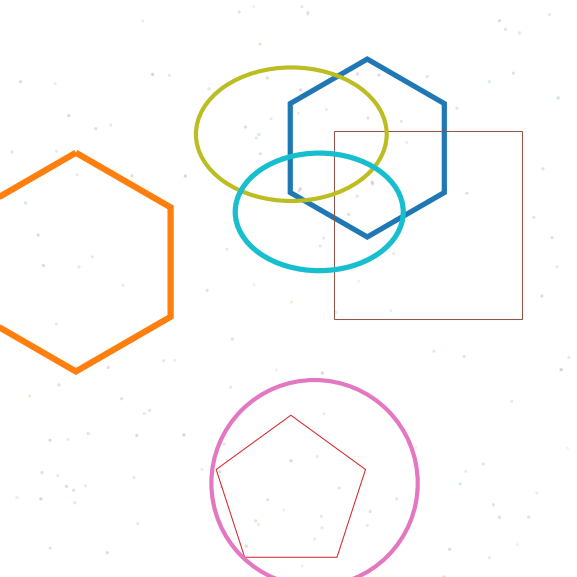[{"shape": "hexagon", "thickness": 2.5, "radius": 0.77, "center": [0.636, 0.743]}, {"shape": "hexagon", "thickness": 3, "radius": 0.95, "center": [0.131, 0.545]}, {"shape": "pentagon", "thickness": 0.5, "radius": 0.68, "center": [0.504, 0.144]}, {"shape": "square", "thickness": 0.5, "radius": 0.81, "center": [0.742, 0.609]}, {"shape": "circle", "thickness": 2, "radius": 0.89, "center": [0.545, 0.162]}, {"shape": "oval", "thickness": 2, "radius": 0.83, "center": [0.504, 0.767]}, {"shape": "oval", "thickness": 2.5, "radius": 0.73, "center": [0.553, 0.632]}]